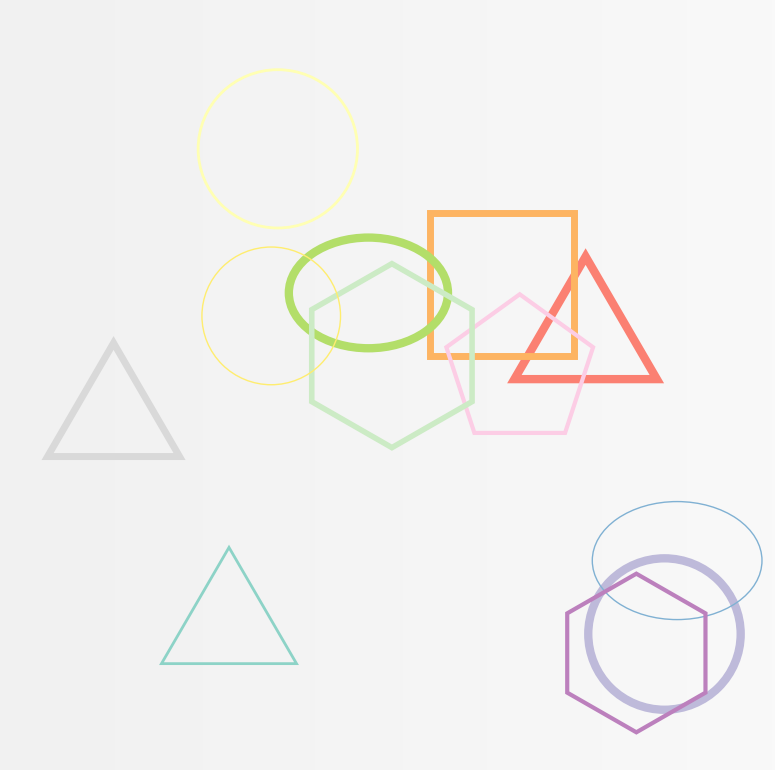[{"shape": "triangle", "thickness": 1, "radius": 0.5, "center": [0.295, 0.188]}, {"shape": "circle", "thickness": 1, "radius": 0.51, "center": [0.358, 0.807]}, {"shape": "circle", "thickness": 3, "radius": 0.49, "center": [0.857, 0.177]}, {"shape": "triangle", "thickness": 3, "radius": 0.53, "center": [0.756, 0.561]}, {"shape": "oval", "thickness": 0.5, "radius": 0.55, "center": [0.874, 0.272]}, {"shape": "square", "thickness": 2.5, "radius": 0.46, "center": [0.648, 0.631]}, {"shape": "oval", "thickness": 3, "radius": 0.51, "center": [0.475, 0.62]}, {"shape": "pentagon", "thickness": 1.5, "radius": 0.5, "center": [0.671, 0.518]}, {"shape": "triangle", "thickness": 2.5, "radius": 0.49, "center": [0.147, 0.456]}, {"shape": "hexagon", "thickness": 1.5, "radius": 0.51, "center": [0.821, 0.152]}, {"shape": "hexagon", "thickness": 2, "radius": 0.6, "center": [0.506, 0.538]}, {"shape": "circle", "thickness": 0.5, "radius": 0.45, "center": [0.35, 0.59]}]